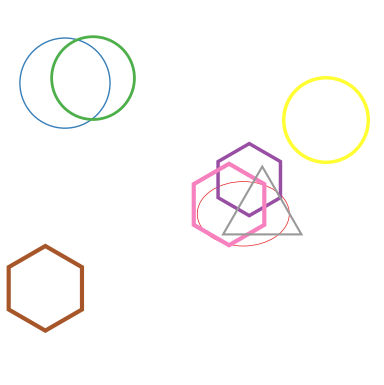[{"shape": "oval", "thickness": 0.5, "radius": 0.6, "center": [0.632, 0.445]}, {"shape": "circle", "thickness": 1, "radius": 0.59, "center": [0.169, 0.784]}, {"shape": "circle", "thickness": 2, "radius": 0.54, "center": [0.242, 0.797]}, {"shape": "hexagon", "thickness": 2.5, "radius": 0.47, "center": [0.647, 0.533]}, {"shape": "circle", "thickness": 2.5, "radius": 0.55, "center": [0.847, 0.688]}, {"shape": "hexagon", "thickness": 3, "radius": 0.55, "center": [0.118, 0.251]}, {"shape": "hexagon", "thickness": 3, "radius": 0.53, "center": [0.595, 0.469]}, {"shape": "triangle", "thickness": 1.5, "radius": 0.59, "center": [0.681, 0.45]}]